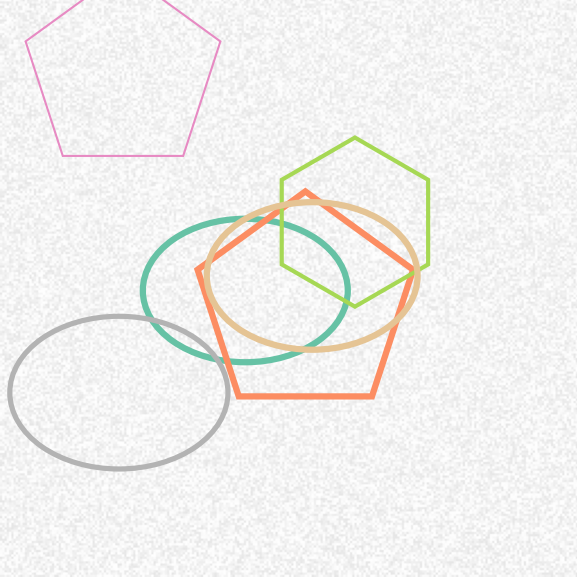[{"shape": "oval", "thickness": 3, "radius": 0.89, "center": [0.425, 0.496]}, {"shape": "pentagon", "thickness": 3, "radius": 0.98, "center": [0.529, 0.471]}, {"shape": "pentagon", "thickness": 1, "radius": 0.89, "center": [0.213, 0.873]}, {"shape": "hexagon", "thickness": 2, "radius": 0.73, "center": [0.615, 0.615]}, {"shape": "oval", "thickness": 3, "radius": 0.91, "center": [0.541, 0.521]}, {"shape": "oval", "thickness": 2.5, "radius": 0.94, "center": [0.206, 0.319]}]